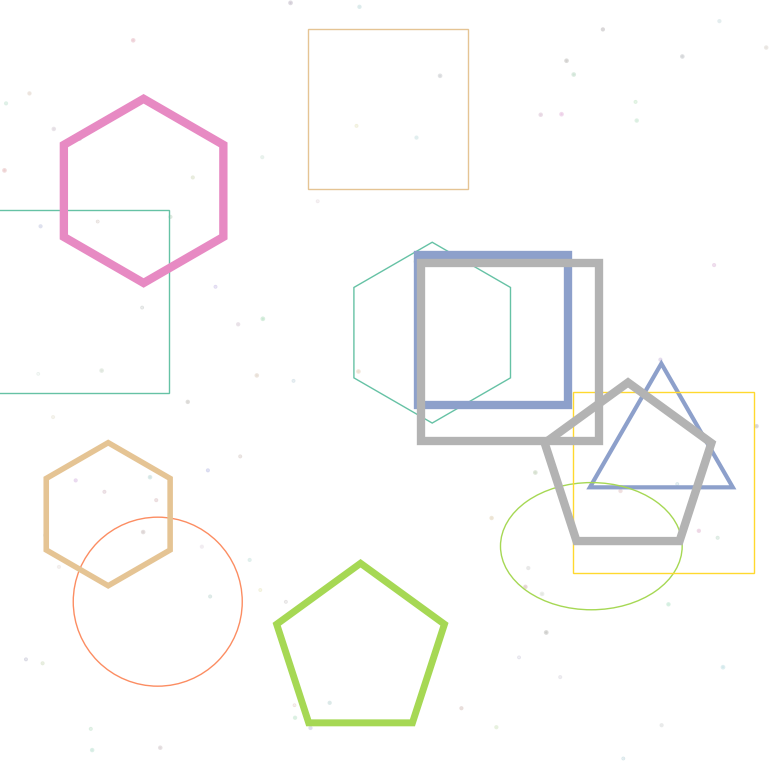[{"shape": "square", "thickness": 0.5, "radius": 0.59, "center": [0.101, 0.608]}, {"shape": "hexagon", "thickness": 0.5, "radius": 0.59, "center": [0.561, 0.568]}, {"shape": "circle", "thickness": 0.5, "radius": 0.55, "center": [0.205, 0.219]}, {"shape": "square", "thickness": 3, "radius": 0.49, "center": [0.64, 0.572]}, {"shape": "triangle", "thickness": 1.5, "radius": 0.54, "center": [0.859, 0.421]}, {"shape": "hexagon", "thickness": 3, "radius": 0.6, "center": [0.187, 0.752]}, {"shape": "pentagon", "thickness": 2.5, "radius": 0.57, "center": [0.468, 0.154]}, {"shape": "oval", "thickness": 0.5, "radius": 0.59, "center": [0.768, 0.291]}, {"shape": "square", "thickness": 0.5, "radius": 0.59, "center": [0.861, 0.373]}, {"shape": "square", "thickness": 0.5, "radius": 0.52, "center": [0.504, 0.858]}, {"shape": "hexagon", "thickness": 2, "radius": 0.46, "center": [0.141, 0.332]}, {"shape": "square", "thickness": 3, "radius": 0.58, "center": [0.663, 0.543]}, {"shape": "pentagon", "thickness": 3, "radius": 0.57, "center": [0.816, 0.389]}]